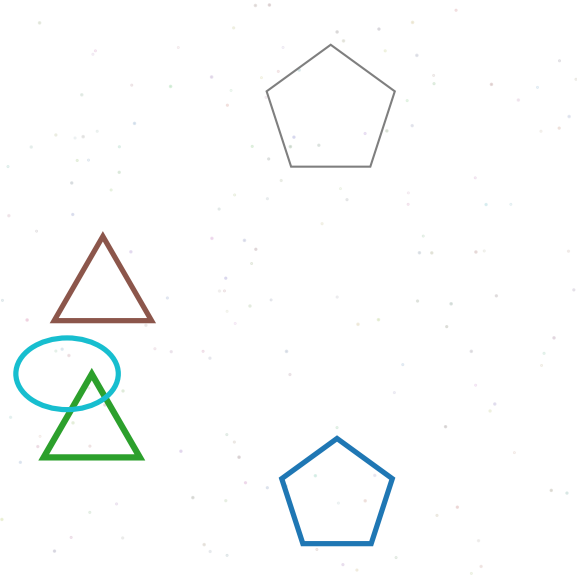[{"shape": "pentagon", "thickness": 2.5, "radius": 0.5, "center": [0.584, 0.139]}, {"shape": "triangle", "thickness": 3, "radius": 0.48, "center": [0.159, 0.255]}, {"shape": "triangle", "thickness": 2.5, "radius": 0.49, "center": [0.178, 0.493]}, {"shape": "pentagon", "thickness": 1, "radius": 0.58, "center": [0.573, 0.805]}, {"shape": "oval", "thickness": 2.5, "radius": 0.44, "center": [0.116, 0.352]}]